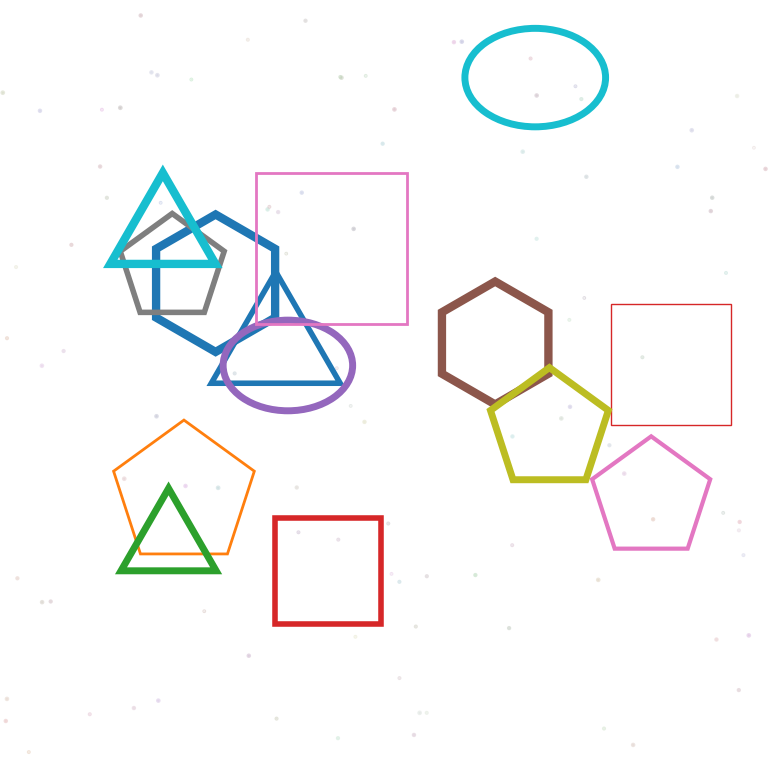[{"shape": "triangle", "thickness": 2, "radius": 0.48, "center": [0.358, 0.551]}, {"shape": "hexagon", "thickness": 3, "radius": 0.45, "center": [0.28, 0.632]}, {"shape": "pentagon", "thickness": 1, "radius": 0.48, "center": [0.239, 0.358]}, {"shape": "triangle", "thickness": 2.5, "radius": 0.36, "center": [0.219, 0.294]}, {"shape": "square", "thickness": 2, "radius": 0.34, "center": [0.426, 0.258]}, {"shape": "square", "thickness": 0.5, "radius": 0.39, "center": [0.871, 0.526]}, {"shape": "oval", "thickness": 2.5, "radius": 0.42, "center": [0.374, 0.525]}, {"shape": "hexagon", "thickness": 3, "radius": 0.4, "center": [0.643, 0.555]}, {"shape": "pentagon", "thickness": 1.5, "radius": 0.4, "center": [0.846, 0.353]}, {"shape": "square", "thickness": 1, "radius": 0.49, "center": [0.43, 0.677]}, {"shape": "pentagon", "thickness": 2, "radius": 0.35, "center": [0.224, 0.652]}, {"shape": "pentagon", "thickness": 2.5, "radius": 0.4, "center": [0.714, 0.442]}, {"shape": "triangle", "thickness": 3, "radius": 0.39, "center": [0.211, 0.697]}, {"shape": "oval", "thickness": 2.5, "radius": 0.46, "center": [0.695, 0.899]}]